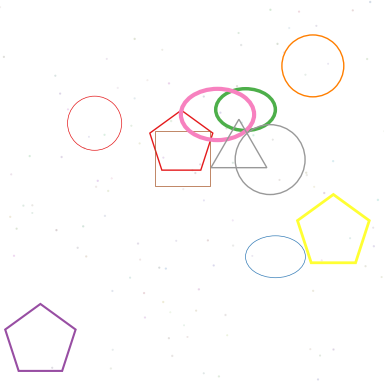[{"shape": "pentagon", "thickness": 1, "radius": 0.43, "center": [0.471, 0.628]}, {"shape": "circle", "thickness": 0.5, "radius": 0.35, "center": [0.246, 0.68]}, {"shape": "oval", "thickness": 0.5, "radius": 0.39, "center": [0.715, 0.333]}, {"shape": "oval", "thickness": 2.5, "radius": 0.39, "center": [0.638, 0.715]}, {"shape": "pentagon", "thickness": 1.5, "radius": 0.48, "center": [0.105, 0.114]}, {"shape": "circle", "thickness": 1, "radius": 0.4, "center": [0.813, 0.829]}, {"shape": "pentagon", "thickness": 2, "radius": 0.49, "center": [0.866, 0.397]}, {"shape": "square", "thickness": 0.5, "radius": 0.36, "center": [0.474, 0.588]}, {"shape": "oval", "thickness": 3, "radius": 0.48, "center": [0.565, 0.703]}, {"shape": "triangle", "thickness": 1, "radius": 0.42, "center": [0.621, 0.606]}, {"shape": "circle", "thickness": 1, "radius": 0.45, "center": [0.702, 0.585]}]